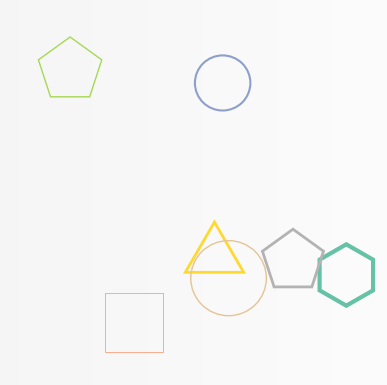[{"shape": "hexagon", "thickness": 3, "radius": 0.4, "center": [0.894, 0.286]}, {"shape": "square", "thickness": 0.5, "radius": 0.38, "center": [0.346, 0.162]}, {"shape": "circle", "thickness": 1.5, "radius": 0.36, "center": [0.575, 0.785]}, {"shape": "pentagon", "thickness": 1, "radius": 0.43, "center": [0.181, 0.818]}, {"shape": "triangle", "thickness": 2, "radius": 0.43, "center": [0.553, 0.336]}, {"shape": "circle", "thickness": 1, "radius": 0.49, "center": [0.59, 0.277]}, {"shape": "pentagon", "thickness": 2, "radius": 0.41, "center": [0.756, 0.322]}]